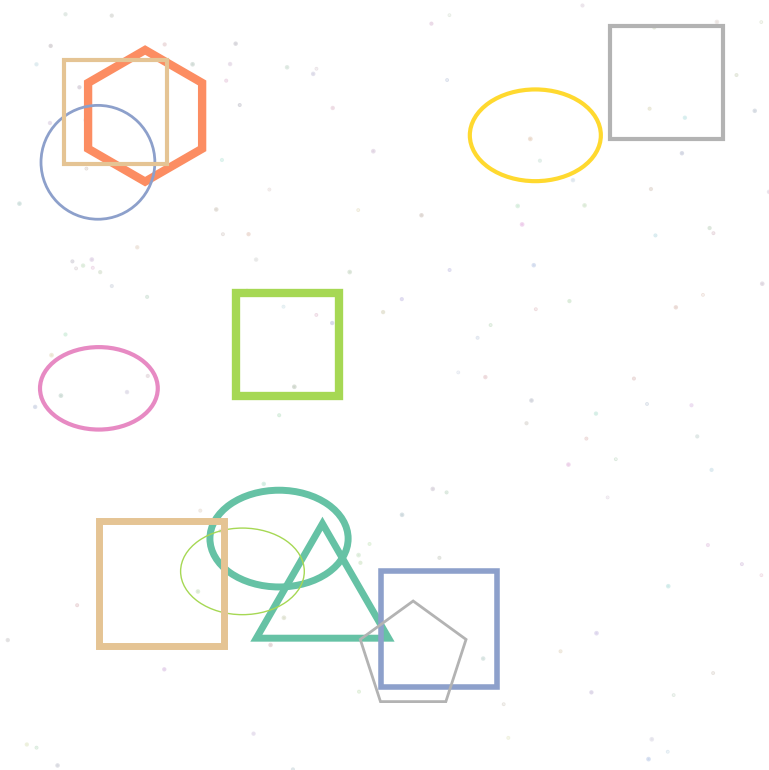[{"shape": "oval", "thickness": 2.5, "radius": 0.45, "center": [0.362, 0.301]}, {"shape": "triangle", "thickness": 2.5, "radius": 0.5, "center": [0.419, 0.221]}, {"shape": "hexagon", "thickness": 3, "radius": 0.43, "center": [0.188, 0.85]}, {"shape": "square", "thickness": 2, "radius": 0.38, "center": [0.571, 0.184]}, {"shape": "circle", "thickness": 1, "radius": 0.37, "center": [0.127, 0.789]}, {"shape": "oval", "thickness": 1.5, "radius": 0.38, "center": [0.128, 0.496]}, {"shape": "oval", "thickness": 0.5, "radius": 0.4, "center": [0.315, 0.258]}, {"shape": "square", "thickness": 3, "radius": 0.33, "center": [0.373, 0.552]}, {"shape": "oval", "thickness": 1.5, "radius": 0.43, "center": [0.695, 0.824]}, {"shape": "square", "thickness": 1.5, "radius": 0.34, "center": [0.15, 0.854]}, {"shape": "square", "thickness": 2.5, "radius": 0.41, "center": [0.21, 0.242]}, {"shape": "pentagon", "thickness": 1, "radius": 0.36, "center": [0.537, 0.147]}, {"shape": "square", "thickness": 1.5, "radius": 0.37, "center": [0.865, 0.893]}]